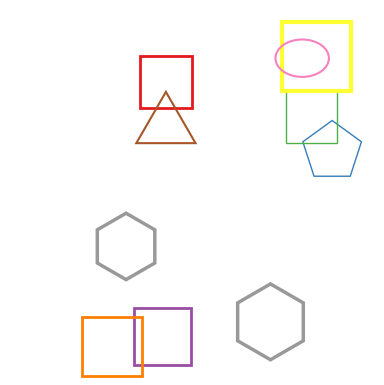[{"shape": "square", "thickness": 2, "radius": 0.34, "center": [0.432, 0.787]}, {"shape": "pentagon", "thickness": 1, "radius": 0.4, "center": [0.863, 0.607]}, {"shape": "square", "thickness": 1, "radius": 0.34, "center": [0.809, 0.697]}, {"shape": "square", "thickness": 2, "radius": 0.37, "center": [0.422, 0.126]}, {"shape": "square", "thickness": 2, "radius": 0.39, "center": [0.29, 0.101]}, {"shape": "square", "thickness": 3, "radius": 0.45, "center": [0.822, 0.853]}, {"shape": "triangle", "thickness": 1.5, "radius": 0.44, "center": [0.431, 0.673]}, {"shape": "oval", "thickness": 1.5, "radius": 0.35, "center": [0.785, 0.849]}, {"shape": "hexagon", "thickness": 2.5, "radius": 0.49, "center": [0.703, 0.164]}, {"shape": "hexagon", "thickness": 2.5, "radius": 0.43, "center": [0.327, 0.36]}]